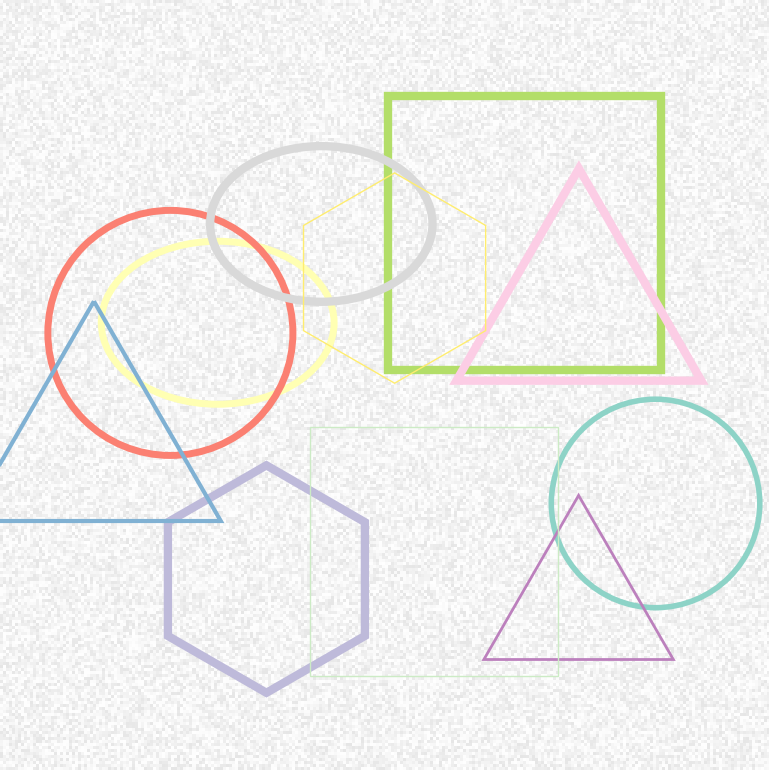[{"shape": "circle", "thickness": 2, "radius": 0.68, "center": [0.851, 0.346]}, {"shape": "oval", "thickness": 2.5, "radius": 0.76, "center": [0.283, 0.581]}, {"shape": "hexagon", "thickness": 3, "radius": 0.74, "center": [0.346, 0.248]}, {"shape": "circle", "thickness": 2.5, "radius": 0.8, "center": [0.221, 0.568]}, {"shape": "triangle", "thickness": 1.5, "radius": 0.95, "center": [0.122, 0.418]}, {"shape": "square", "thickness": 3, "radius": 0.89, "center": [0.681, 0.698]}, {"shape": "triangle", "thickness": 3, "radius": 0.92, "center": [0.752, 0.597]}, {"shape": "oval", "thickness": 3, "radius": 0.72, "center": [0.417, 0.709]}, {"shape": "triangle", "thickness": 1, "radius": 0.71, "center": [0.751, 0.215]}, {"shape": "square", "thickness": 0.5, "radius": 0.81, "center": [0.564, 0.284]}, {"shape": "hexagon", "thickness": 0.5, "radius": 0.68, "center": [0.512, 0.639]}]